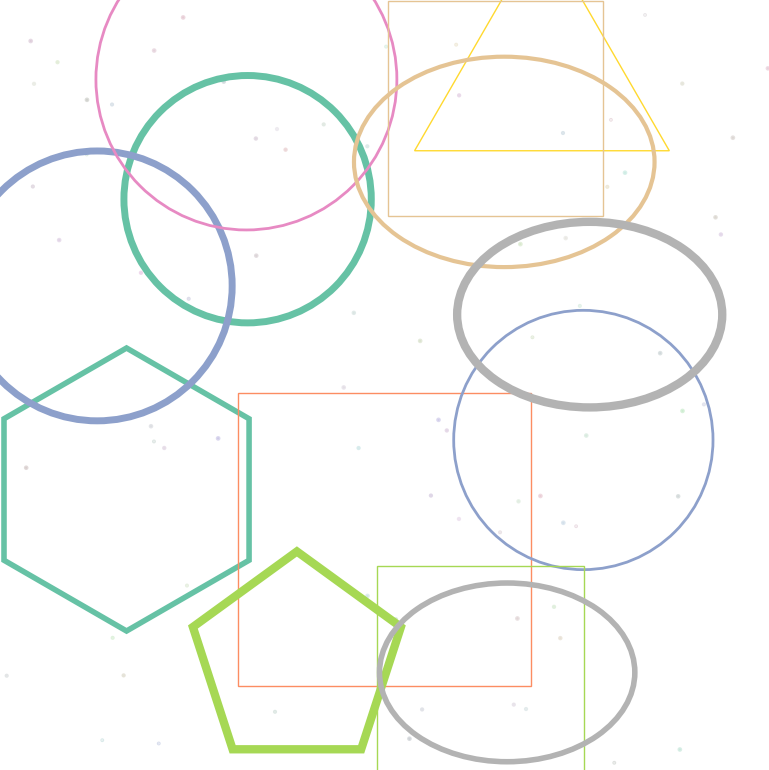[{"shape": "hexagon", "thickness": 2, "radius": 0.92, "center": [0.164, 0.364]}, {"shape": "circle", "thickness": 2.5, "radius": 0.8, "center": [0.322, 0.741]}, {"shape": "square", "thickness": 0.5, "radius": 0.95, "center": [0.5, 0.299]}, {"shape": "circle", "thickness": 1, "radius": 0.84, "center": [0.758, 0.429]}, {"shape": "circle", "thickness": 2.5, "radius": 0.88, "center": [0.126, 0.629]}, {"shape": "circle", "thickness": 1, "radius": 0.98, "center": [0.32, 0.897]}, {"shape": "square", "thickness": 0.5, "radius": 0.67, "center": [0.624, 0.13]}, {"shape": "pentagon", "thickness": 3, "radius": 0.71, "center": [0.386, 0.142]}, {"shape": "triangle", "thickness": 0.5, "radius": 0.96, "center": [0.704, 0.9]}, {"shape": "oval", "thickness": 1.5, "radius": 0.98, "center": [0.655, 0.79]}, {"shape": "square", "thickness": 0.5, "radius": 0.7, "center": [0.644, 0.859]}, {"shape": "oval", "thickness": 3, "radius": 0.86, "center": [0.766, 0.591]}, {"shape": "oval", "thickness": 2, "radius": 0.83, "center": [0.659, 0.127]}]